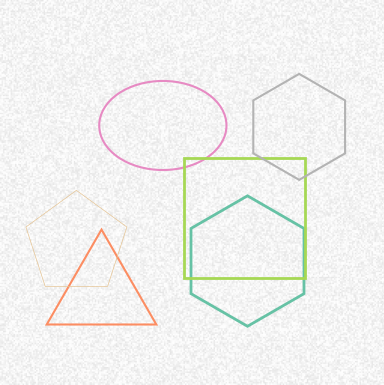[{"shape": "hexagon", "thickness": 2, "radius": 0.85, "center": [0.643, 0.322]}, {"shape": "triangle", "thickness": 1.5, "radius": 0.82, "center": [0.264, 0.239]}, {"shape": "oval", "thickness": 1.5, "radius": 0.83, "center": [0.423, 0.674]}, {"shape": "square", "thickness": 2, "radius": 0.78, "center": [0.635, 0.434]}, {"shape": "pentagon", "thickness": 0.5, "radius": 0.69, "center": [0.198, 0.368]}, {"shape": "hexagon", "thickness": 1.5, "radius": 0.69, "center": [0.777, 0.67]}]